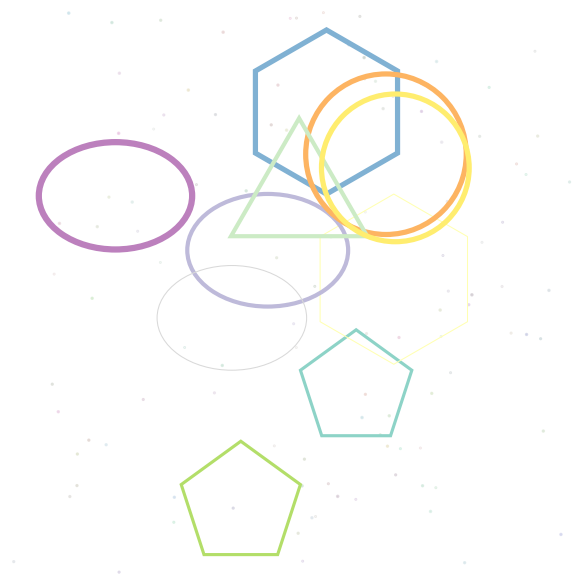[{"shape": "pentagon", "thickness": 1.5, "radius": 0.51, "center": [0.617, 0.327]}, {"shape": "hexagon", "thickness": 0.5, "radius": 0.74, "center": [0.682, 0.516]}, {"shape": "oval", "thickness": 2, "radius": 0.7, "center": [0.464, 0.566]}, {"shape": "hexagon", "thickness": 2.5, "radius": 0.71, "center": [0.565, 0.805]}, {"shape": "circle", "thickness": 2.5, "radius": 0.69, "center": [0.668, 0.732]}, {"shape": "pentagon", "thickness": 1.5, "radius": 0.54, "center": [0.417, 0.127]}, {"shape": "oval", "thickness": 0.5, "radius": 0.65, "center": [0.401, 0.449]}, {"shape": "oval", "thickness": 3, "radius": 0.66, "center": [0.2, 0.66]}, {"shape": "triangle", "thickness": 2, "radius": 0.68, "center": [0.518, 0.658]}, {"shape": "circle", "thickness": 2.5, "radius": 0.64, "center": [0.685, 0.708]}]